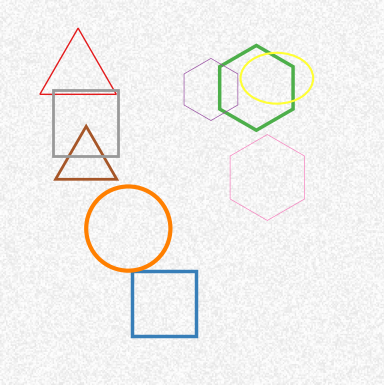[{"shape": "triangle", "thickness": 1, "radius": 0.57, "center": [0.203, 0.812]}, {"shape": "square", "thickness": 2.5, "radius": 0.42, "center": [0.426, 0.211]}, {"shape": "hexagon", "thickness": 2.5, "radius": 0.55, "center": [0.666, 0.772]}, {"shape": "hexagon", "thickness": 0.5, "radius": 0.4, "center": [0.548, 0.768]}, {"shape": "circle", "thickness": 3, "radius": 0.55, "center": [0.333, 0.406]}, {"shape": "oval", "thickness": 1.5, "radius": 0.47, "center": [0.719, 0.797]}, {"shape": "triangle", "thickness": 2, "radius": 0.46, "center": [0.224, 0.58]}, {"shape": "hexagon", "thickness": 0.5, "radius": 0.56, "center": [0.694, 0.539]}, {"shape": "square", "thickness": 2, "radius": 0.42, "center": [0.221, 0.68]}]